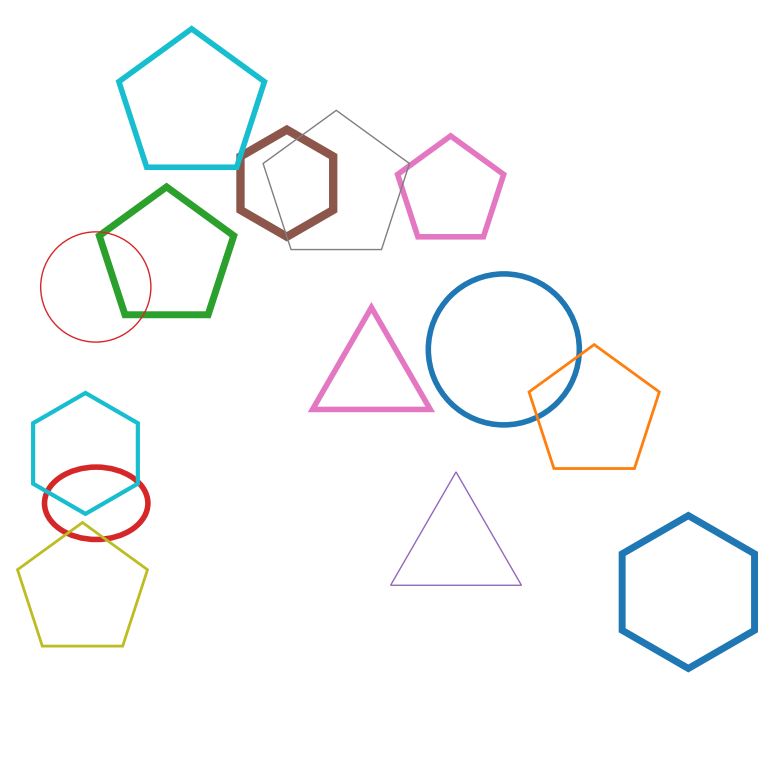[{"shape": "circle", "thickness": 2, "radius": 0.49, "center": [0.654, 0.546]}, {"shape": "hexagon", "thickness": 2.5, "radius": 0.5, "center": [0.894, 0.231]}, {"shape": "pentagon", "thickness": 1, "radius": 0.44, "center": [0.772, 0.463]}, {"shape": "pentagon", "thickness": 2.5, "radius": 0.46, "center": [0.216, 0.665]}, {"shape": "oval", "thickness": 2, "radius": 0.34, "center": [0.125, 0.346]}, {"shape": "circle", "thickness": 0.5, "radius": 0.36, "center": [0.124, 0.627]}, {"shape": "triangle", "thickness": 0.5, "radius": 0.49, "center": [0.592, 0.289]}, {"shape": "hexagon", "thickness": 3, "radius": 0.35, "center": [0.373, 0.762]}, {"shape": "triangle", "thickness": 2, "radius": 0.44, "center": [0.482, 0.512]}, {"shape": "pentagon", "thickness": 2, "radius": 0.36, "center": [0.585, 0.751]}, {"shape": "pentagon", "thickness": 0.5, "radius": 0.5, "center": [0.437, 0.757]}, {"shape": "pentagon", "thickness": 1, "radius": 0.44, "center": [0.107, 0.233]}, {"shape": "pentagon", "thickness": 2, "radius": 0.5, "center": [0.249, 0.863]}, {"shape": "hexagon", "thickness": 1.5, "radius": 0.39, "center": [0.111, 0.411]}]